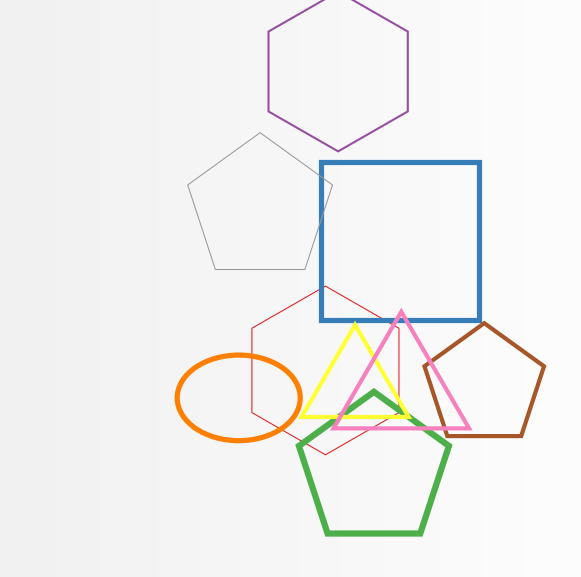[{"shape": "hexagon", "thickness": 0.5, "radius": 0.73, "center": [0.56, 0.358]}, {"shape": "square", "thickness": 2.5, "radius": 0.68, "center": [0.688, 0.582]}, {"shape": "pentagon", "thickness": 3, "radius": 0.68, "center": [0.643, 0.185]}, {"shape": "hexagon", "thickness": 1, "radius": 0.69, "center": [0.582, 0.875]}, {"shape": "oval", "thickness": 2.5, "radius": 0.53, "center": [0.411, 0.31]}, {"shape": "triangle", "thickness": 2, "radius": 0.53, "center": [0.611, 0.33]}, {"shape": "pentagon", "thickness": 2, "radius": 0.54, "center": [0.833, 0.331]}, {"shape": "triangle", "thickness": 2, "radius": 0.67, "center": [0.69, 0.325]}, {"shape": "pentagon", "thickness": 0.5, "radius": 0.65, "center": [0.448, 0.638]}]